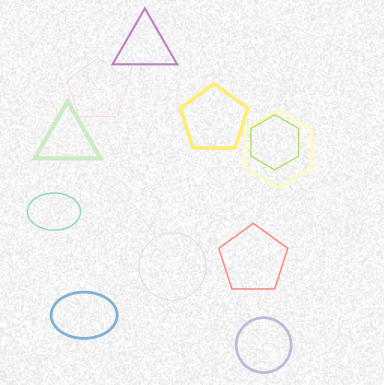[{"shape": "oval", "thickness": 1, "radius": 0.35, "center": [0.14, 0.45]}, {"shape": "hexagon", "thickness": 1.5, "radius": 0.5, "center": [0.723, 0.613]}, {"shape": "circle", "thickness": 2, "radius": 0.36, "center": [0.685, 0.104]}, {"shape": "pentagon", "thickness": 1, "radius": 0.47, "center": [0.658, 0.326]}, {"shape": "oval", "thickness": 2, "radius": 0.43, "center": [0.219, 0.181]}, {"shape": "hexagon", "thickness": 1, "radius": 0.36, "center": [0.714, 0.63]}, {"shape": "pentagon", "thickness": 0.5, "radius": 0.42, "center": [0.255, 0.765]}, {"shape": "circle", "thickness": 0.5, "radius": 0.44, "center": [0.448, 0.308]}, {"shape": "triangle", "thickness": 1.5, "radius": 0.48, "center": [0.376, 0.881]}, {"shape": "triangle", "thickness": 3, "radius": 0.49, "center": [0.176, 0.638]}, {"shape": "pentagon", "thickness": 2.5, "radius": 0.46, "center": [0.556, 0.69]}]